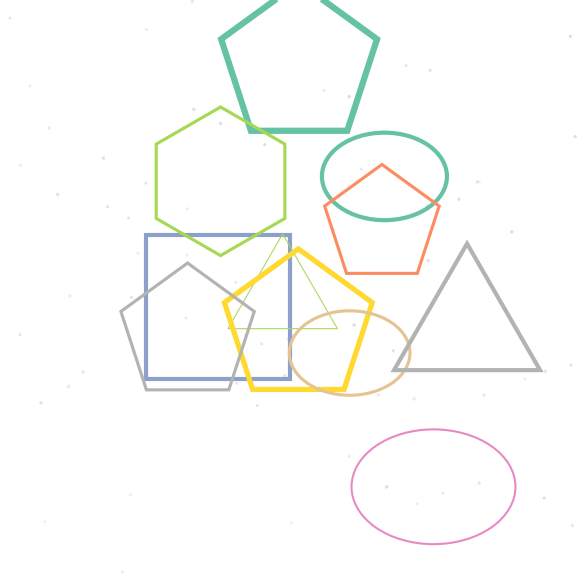[{"shape": "pentagon", "thickness": 3, "radius": 0.71, "center": [0.518, 0.887]}, {"shape": "oval", "thickness": 2, "radius": 0.54, "center": [0.666, 0.694]}, {"shape": "pentagon", "thickness": 1.5, "radius": 0.52, "center": [0.661, 0.61]}, {"shape": "square", "thickness": 2, "radius": 0.62, "center": [0.377, 0.468]}, {"shape": "oval", "thickness": 1, "radius": 0.71, "center": [0.751, 0.156]}, {"shape": "triangle", "thickness": 0.5, "radius": 0.55, "center": [0.489, 0.485]}, {"shape": "hexagon", "thickness": 1.5, "radius": 0.64, "center": [0.382, 0.685]}, {"shape": "pentagon", "thickness": 2.5, "radius": 0.67, "center": [0.517, 0.434]}, {"shape": "oval", "thickness": 1.5, "radius": 0.52, "center": [0.605, 0.388]}, {"shape": "triangle", "thickness": 2, "radius": 0.73, "center": [0.809, 0.431]}, {"shape": "pentagon", "thickness": 1.5, "radius": 0.61, "center": [0.325, 0.422]}]